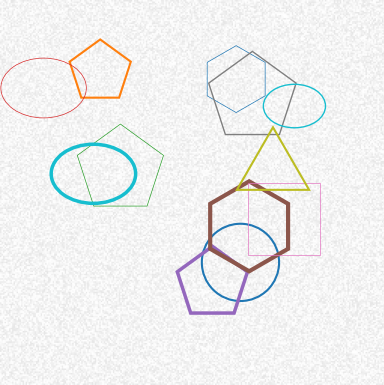[{"shape": "hexagon", "thickness": 0.5, "radius": 0.43, "center": [0.613, 0.795]}, {"shape": "circle", "thickness": 1.5, "radius": 0.5, "center": [0.625, 0.318]}, {"shape": "pentagon", "thickness": 1.5, "radius": 0.42, "center": [0.26, 0.814]}, {"shape": "pentagon", "thickness": 0.5, "radius": 0.59, "center": [0.313, 0.56]}, {"shape": "oval", "thickness": 0.5, "radius": 0.55, "center": [0.113, 0.771]}, {"shape": "pentagon", "thickness": 2.5, "radius": 0.48, "center": [0.552, 0.264]}, {"shape": "hexagon", "thickness": 3, "radius": 0.58, "center": [0.647, 0.412]}, {"shape": "square", "thickness": 0.5, "radius": 0.47, "center": [0.738, 0.43]}, {"shape": "pentagon", "thickness": 1, "radius": 0.6, "center": [0.656, 0.747]}, {"shape": "triangle", "thickness": 1.5, "radius": 0.54, "center": [0.709, 0.561]}, {"shape": "oval", "thickness": 1, "radius": 0.4, "center": [0.765, 0.725]}, {"shape": "oval", "thickness": 2.5, "radius": 0.55, "center": [0.243, 0.549]}]